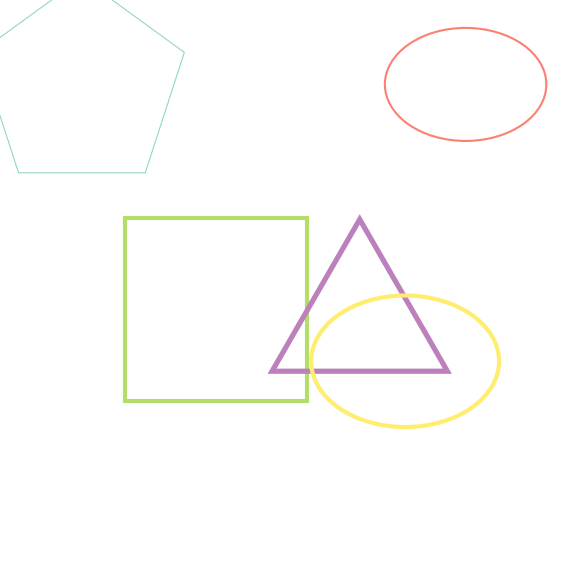[{"shape": "pentagon", "thickness": 0.5, "radius": 0.93, "center": [0.142, 0.851]}, {"shape": "oval", "thickness": 1, "radius": 0.7, "center": [0.806, 0.853]}, {"shape": "square", "thickness": 2, "radius": 0.79, "center": [0.375, 0.464]}, {"shape": "triangle", "thickness": 2.5, "radius": 0.88, "center": [0.623, 0.444]}, {"shape": "oval", "thickness": 2, "radius": 0.81, "center": [0.702, 0.374]}]